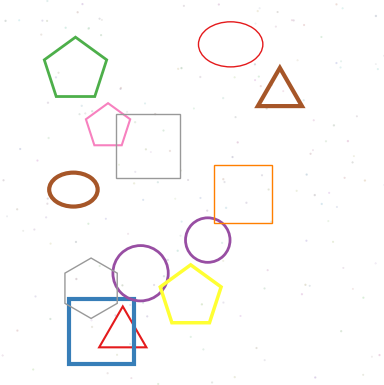[{"shape": "triangle", "thickness": 1.5, "radius": 0.35, "center": [0.319, 0.133]}, {"shape": "oval", "thickness": 1, "radius": 0.42, "center": [0.599, 0.885]}, {"shape": "square", "thickness": 3, "radius": 0.42, "center": [0.263, 0.138]}, {"shape": "pentagon", "thickness": 2, "radius": 0.43, "center": [0.196, 0.818]}, {"shape": "circle", "thickness": 2, "radius": 0.29, "center": [0.54, 0.376]}, {"shape": "circle", "thickness": 2, "radius": 0.36, "center": [0.365, 0.29]}, {"shape": "square", "thickness": 1, "radius": 0.38, "center": [0.631, 0.496]}, {"shape": "pentagon", "thickness": 2.5, "radius": 0.42, "center": [0.495, 0.229]}, {"shape": "oval", "thickness": 3, "radius": 0.31, "center": [0.191, 0.508]}, {"shape": "triangle", "thickness": 3, "radius": 0.33, "center": [0.727, 0.758]}, {"shape": "pentagon", "thickness": 1.5, "radius": 0.3, "center": [0.281, 0.672]}, {"shape": "square", "thickness": 1, "radius": 0.41, "center": [0.384, 0.62]}, {"shape": "hexagon", "thickness": 1, "radius": 0.39, "center": [0.237, 0.251]}]